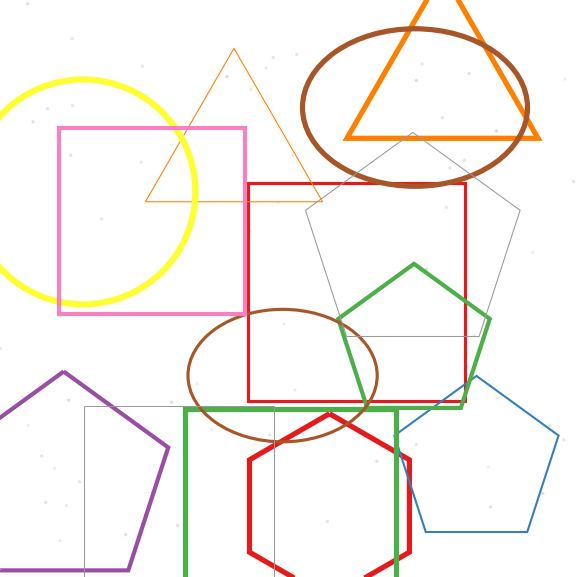[{"shape": "hexagon", "thickness": 2.5, "radius": 0.8, "center": [0.57, 0.123]}, {"shape": "square", "thickness": 1.5, "radius": 0.94, "center": [0.617, 0.493]}, {"shape": "pentagon", "thickness": 1, "radius": 0.75, "center": [0.825, 0.199]}, {"shape": "pentagon", "thickness": 2, "radius": 0.69, "center": [0.717, 0.404]}, {"shape": "square", "thickness": 2.5, "radius": 0.91, "center": [0.502, 0.107]}, {"shape": "pentagon", "thickness": 2, "radius": 0.95, "center": [0.11, 0.165]}, {"shape": "triangle", "thickness": 0.5, "radius": 0.89, "center": [0.405, 0.738]}, {"shape": "triangle", "thickness": 2.5, "radius": 0.96, "center": [0.766, 0.855]}, {"shape": "circle", "thickness": 3, "radius": 0.97, "center": [0.144, 0.667]}, {"shape": "oval", "thickness": 1.5, "radius": 0.82, "center": [0.489, 0.349]}, {"shape": "oval", "thickness": 2.5, "radius": 0.97, "center": [0.719, 0.813]}, {"shape": "square", "thickness": 2, "radius": 0.8, "center": [0.264, 0.617]}, {"shape": "pentagon", "thickness": 0.5, "radius": 0.98, "center": [0.715, 0.575]}, {"shape": "square", "thickness": 0.5, "radius": 0.82, "center": [0.31, 0.131]}]